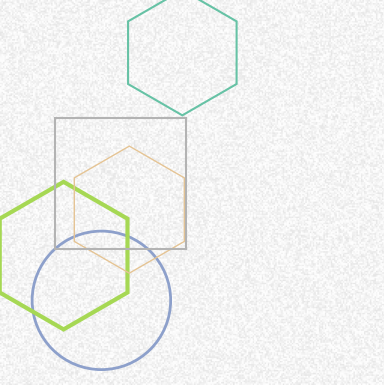[{"shape": "hexagon", "thickness": 1.5, "radius": 0.81, "center": [0.474, 0.863]}, {"shape": "circle", "thickness": 2, "radius": 0.9, "center": [0.263, 0.22]}, {"shape": "hexagon", "thickness": 3, "radius": 0.96, "center": [0.165, 0.336]}, {"shape": "hexagon", "thickness": 1, "radius": 0.83, "center": [0.336, 0.455]}, {"shape": "square", "thickness": 1.5, "radius": 0.85, "center": [0.313, 0.523]}]